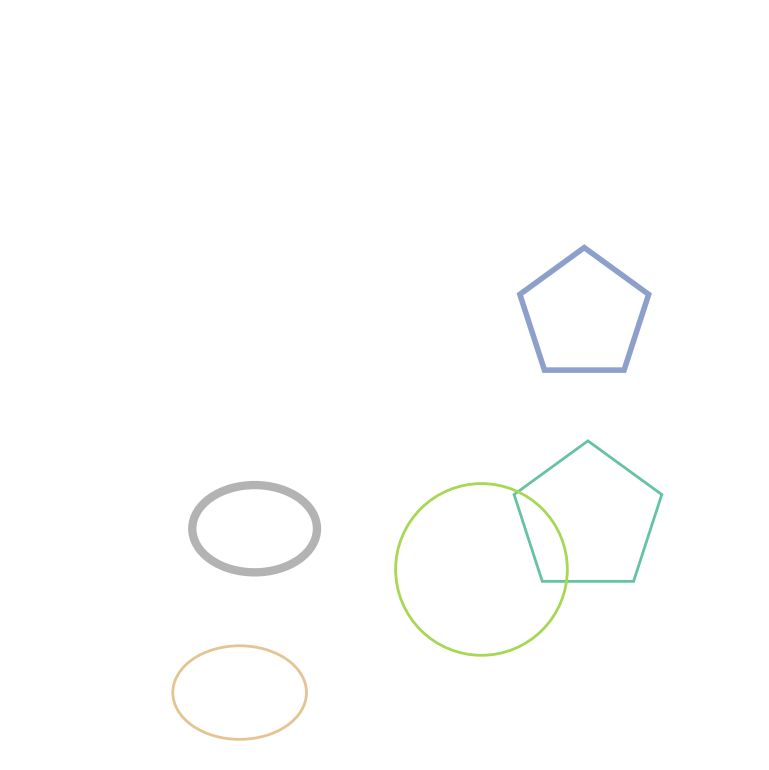[{"shape": "pentagon", "thickness": 1, "radius": 0.5, "center": [0.764, 0.327]}, {"shape": "pentagon", "thickness": 2, "radius": 0.44, "center": [0.759, 0.591]}, {"shape": "circle", "thickness": 1, "radius": 0.56, "center": [0.625, 0.26]}, {"shape": "oval", "thickness": 1, "radius": 0.43, "center": [0.311, 0.101]}, {"shape": "oval", "thickness": 3, "radius": 0.4, "center": [0.331, 0.313]}]